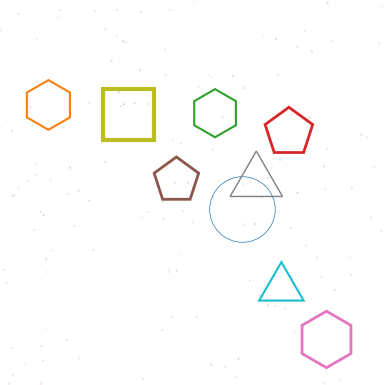[{"shape": "circle", "thickness": 0.5, "radius": 0.43, "center": [0.63, 0.456]}, {"shape": "hexagon", "thickness": 1.5, "radius": 0.32, "center": [0.126, 0.727]}, {"shape": "hexagon", "thickness": 1.5, "radius": 0.31, "center": [0.559, 0.706]}, {"shape": "pentagon", "thickness": 2, "radius": 0.32, "center": [0.75, 0.656]}, {"shape": "pentagon", "thickness": 2, "radius": 0.3, "center": [0.458, 0.532]}, {"shape": "hexagon", "thickness": 2, "radius": 0.37, "center": [0.848, 0.118]}, {"shape": "triangle", "thickness": 1, "radius": 0.39, "center": [0.666, 0.529]}, {"shape": "square", "thickness": 3, "radius": 0.33, "center": [0.333, 0.703]}, {"shape": "triangle", "thickness": 1.5, "radius": 0.33, "center": [0.731, 0.253]}]